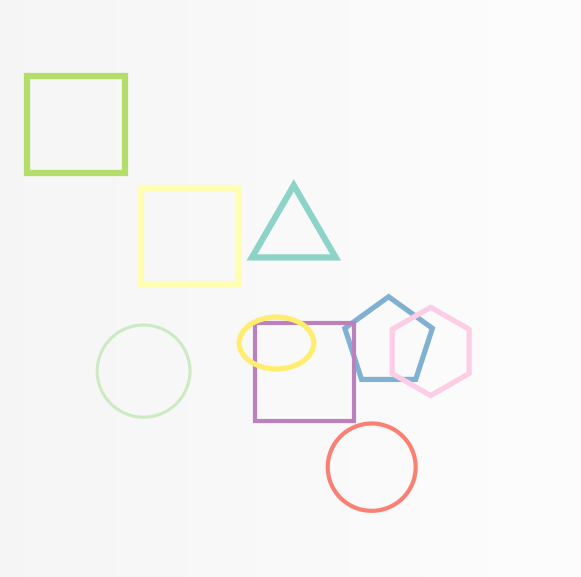[{"shape": "triangle", "thickness": 3, "radius": 0.42, "center": [0.505, 0.595]}, {"shape": "square", "thickness": 3, "radius": 0.42, "center": [0.326, 0.591]}, {"shape": "circle", "thickness": 2, "radius": 0.38, "center": [0.639, 0.19]}, {"shape": "pentagon", "thickness": 2.5, "radius": 0.4, "center": [0.669, 0.406]}, {"shape": "square", "thickness": 3, "radius": 0.42, "center": [0.131, 0.784]}, {"shape": "hexagon", "thickness": 2.5, "radius": 0.38, "center": [0.741, 0.391]}, {"shape": "square", "thickness": 2, "radius": 0.42, "center": [0.524, 0.355]}, {"shape": "circle", "thickness": 1.5, "radius": 0.4, "center": [0.247, 0.357]}, {"shape": "oval", "thickness": 2.5, "radius": 0.32, "center": [0.476, 0.405]}]